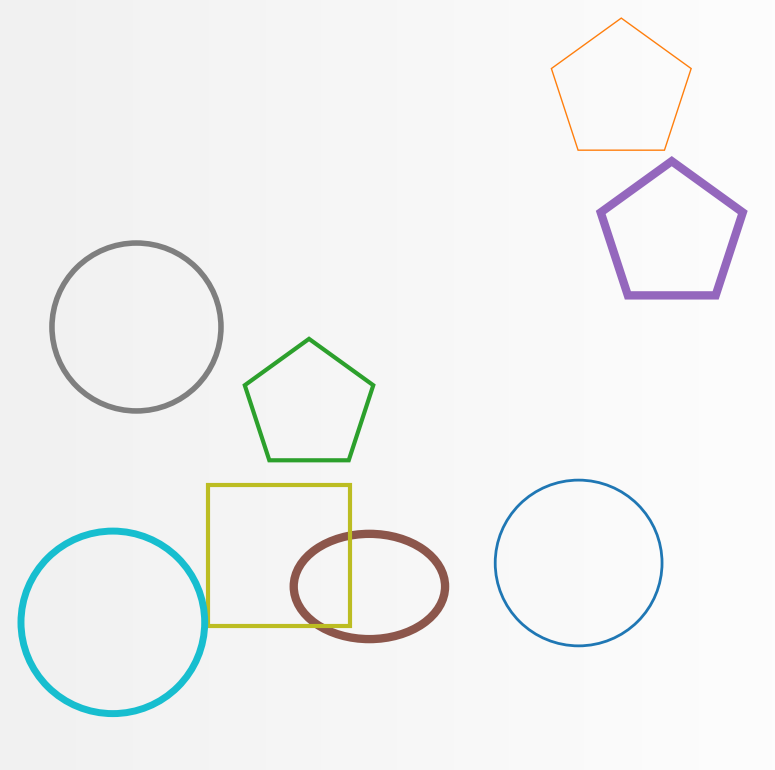[{"shape": "circle", "thickness": 1, "radius": 0.54, "center": [0.747, 0.269]}, {"shape": "pentagon", "thickness": 0.5, "radius": 0.47, "center": [0.802, 0.882]}, {"shape": "pentagon", "thickness": 1.5, "radius": 0.44, "center": [0.399, 0.473]}, {"shape": "pentagon", "thickness": 3, "radius": 0.48, "center": [0.867, 0.694]}, {"shape": "oval", "thickness": 3, "radius": 0.49, "center": [0.477, 0.238]}, {"shape": "circle", "thickness": 2, "radius": 0.55, "center": [0.176, 0.575]}, {"shape": "square", "thickness": 1.5, "radius": 0.46, "center": [0.36, 0.278]}, {"shape": "circle", "thickness": 2.5, "radius": 0.59, "center": [0.146, 0.192]}]